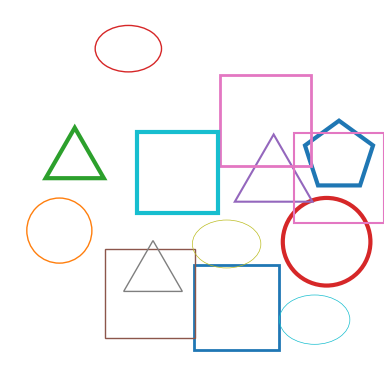[{"shape": "pentagon", "thickness": 3, "radius": 0.46, "center": [0.881, 0.594]}, {"shape": "square", "thickness": 2, "radius": 0.55, "center": [0.615, 0.202]}, {"shape": "circle", "thickness": 1, "radius": 0.42, "center": [0.154, 0.401]}, {"shape": "triangle", "thickness": 3, "radius": 0.44, "center": [0.194, 0.581]}, {"shape": "circle", "thickness": 3, "radius": 0.57, "center": [0.848, 0.372]}, {"shape": "oval", "thickness": 1, "radius": 0.43, "center": [0.333, 0.874]}, {"shape": "triangle", "thickness": 1.5, "radius": 0.58, "center": [0.711, 0.534]}, {"shape": "square", "thickness": 1, "radius": 0.58, "center": [0.39, 0.238]}, {"shape": "square", "thickness": 2, "radius": 0.59, "center": [0.69, 0.688]}, {"shape": "square", "thickness": 1.5, "radius": 0.58, "center": [0.88, 0.537]}, {"shape": "triangle", "thickness": 1, "radius": 0.44, "center": [0.397, 0.287]}, {"shape": "oval", "thickness": 0.5, "radius": 0.44, "center": [0.589, 0.366]}, {"shape": "square", "thickness": 3, "radius": 0.53, "center": [0.461, 0.552]}, {"shape": "oval", "thickness": 0.5, "radius": 0.46, "center": [0.817, 0.17]}]